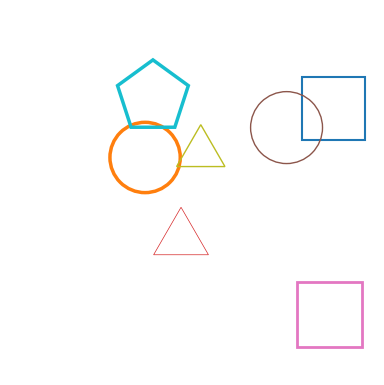[{"shape": "square", "thickness": 1.5, "radius": 0.41, "center": [0.866, 0.718]}, {"shape": "circle", "thickness": 2.5, "radius": 0.46, "center": [0.377, 0.591]}, {"shape": "triangle", "thickness": 0.5, "radius": 0.41, "center": [0.47, 0.379]}, {"shape": "circle", "thickness": 1, "radius": 0.47, "center": [0.744, 0.669]}, {"shape": "square", "thickness": 2, "radius": 0.43, "center": [0.855, 0.183]}, {"shape": "triangle", "thickness": 1, "radius": 0.36, "center": [0.521, 0.604]}, {"shape": "pentagon", "thickness": 2.5, "radius": 0.48, "center": [0.397, 0.748]}]